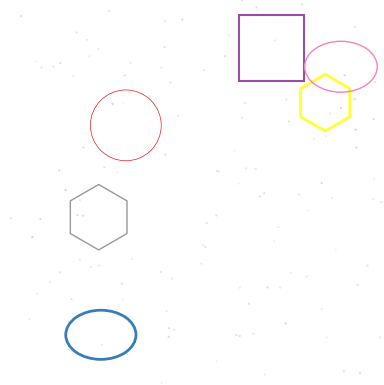[{"shape": "circle", "thickness": 0.5, "radius": 0.46, "center": [0.327, 0.674]}, {"shape": "oval", "thickness": 2, "radius": 0.46, "center": [0.262, 0.13]}, {"shape": "square", "thickness": 1.5, "radius": 0.43, "center": [0.705, 0.876]}, {"shape": "hexagon", "thickness": 2, "radius": 0.37, "center": [0.845, 0.733]}, {"shape": "oval", "thickness": 1, "radius": 0.47, "center": [0.886, 0.827]}, {"shape": "hexagon", "thickness": 1, "radius": 0.42, "center": [0.256, 0.436]}]